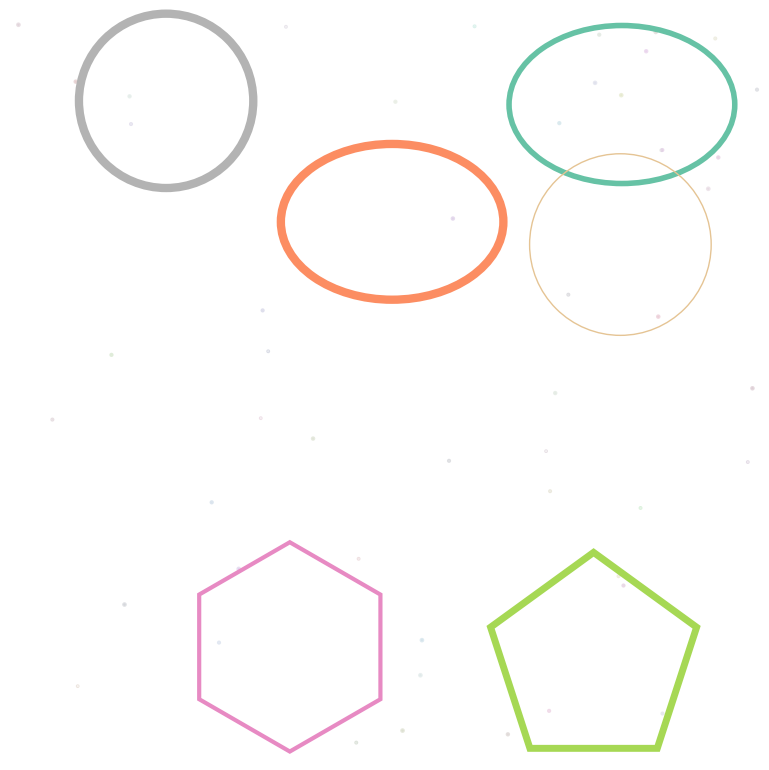[{"shape": "oval", "thickness": 2, "radius": 0.73, "center": [0.808, 0.864]}, {"shape": "oval", "thickness": 3, "radius": 0.72, "center": [0.509, 0.712]}, {"shape": "hexagon", "thickness": 1.5, "radius": 0.68, "center": [0.376, 0.16]}, {"shape": "pentagon", "thickness": 2.5, "radius": 0.7, "center": [0.771, 0.142]}, {"shape": "circle", "thickness": 0.5, "radius": 0.59, "center": [0.806, 0.682]}, {"shape": "circle", "thickness": 3, "radius": 0.57, "center": [0.216, 0.869]}]